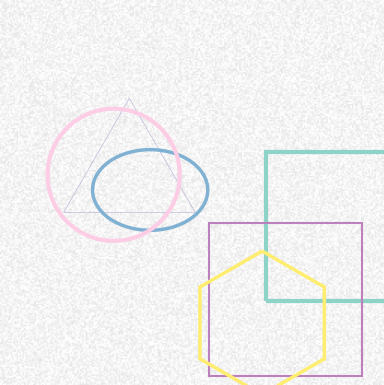[{"shape": "square", "thickness": 3, "radius": 0.97, "center": [0.886, 0.411]}, {"shape": "triangle", "thickness": 0.5, "radius": 0.99, "center": [0.336, 0.547]}, {"shape": "oval", "thickness": 2.5, "radius": 0.75, "center": [0.39, 0.507]}, {"shape": "circle", "thickness": 3, "radius": 0.86, "center": [0.295, 0.546]}, {"shape": "square", "thickness": 1.5, "radius": 1.0, "center": [0.742, 0.221]}, {"shape": "hexagon", "thickness": 2.5, "radius": 0.93, "center": [0.681, 0.161]}]